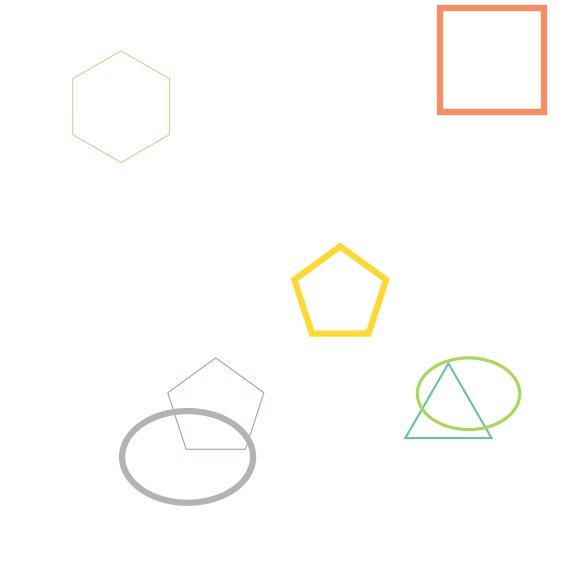[{"shape": "triangle", "thickness": 1, "radius": 0.43, "center": [0.777, 0.284]}, {"shape": "square", "thickness": 3, "radius": 0.45, "center": [0.852, 0.895]}, {"shape": "pentagon", "thickness": 0.5, "radius": 0.44, "center": [0.374, 0.292]}, {"shape": "oval", "thickness": 1.5, "radius": 0.44, "center": [0.811, 0.317]}, {"shape": "pentagon", "thickness": 3, "radius": 0.42, "center": [0.589, 0.489]}, {"shape": "hexagon", "thickness": 0.5, "radius": 0.48, "center": [0.21, 0.814]}, {"shape": "oval", "thickness": 3, "radius": 0.57, "center": [0.325, 0.208]}]